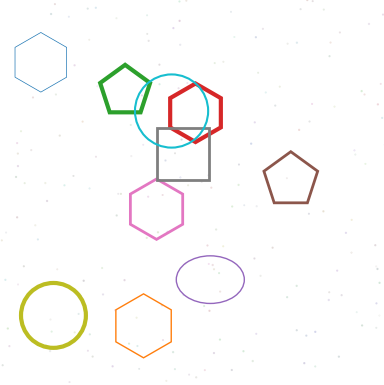[{"shape": "hexagon", "thickness": 0.5, "radius": 0.39, "center": [0.106, 0.838]}, {"shape": "hexagon", "thickness": 1, "radius": 0.42, "center": [0.373, 0.154]}, {"shape": "pentagon", "thickness": 3, "radius": 0.34, "center": [0.325, 0.763]}, {"shape": "hexagon", "thickness": 3, "radius": 0.38, "center": [0.508, 0.707]}, {"shape": "oval", "thickness": 1, "radius": 0.44, "center": [0.546, 0.274]}, {"shape": "pentagon", "thickness": 2, "radius": 0.37, "center": [0.755, 0.533]}, {"shape": "hexagon", "thickness": 2, "radius": 0.39, "center": [0.407, 0.457]}, {"shape": "square", "thickness": 2, "radius": 0.34, "center": [0.476, 0.601]}, {"shape": "circle", "thickness": 3, "radius": 0.42, "center": [0.139, 0.181]}, {"shape": "circle", "thickness": 1.5, "radius": 0.48, "center": [0.446, 0.712]}]